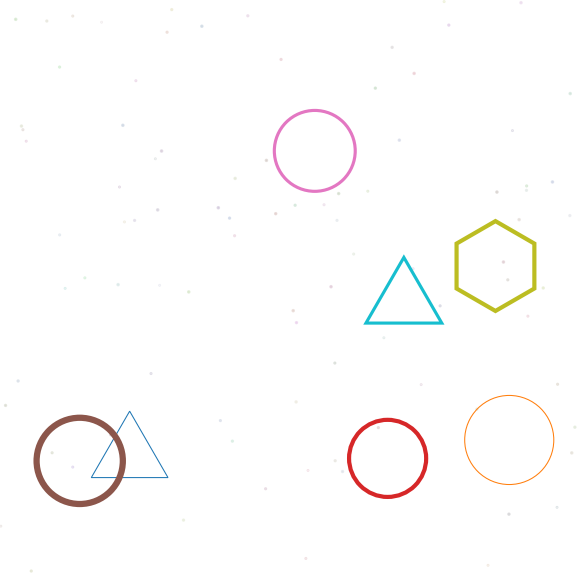[{"shape": "triangle", "thickness": 0.5, "radius": 0.38, "center": [0.225, 0.21]}, {"shape": "circle", "thickness": 0.5, "radius": 0.39, "center": [0.882, 0.237]}, {"shape": "circle", "thickness": 2, "radius": 0.33, "center": [0.671, 0.205]}, {"shape": "circle", "thickness": 3, "radius": 0.37, "center": [0.138, 0.201]}, {"shape": "circle", "thickness": 1.5, "radius": 0.35, "center": [0.545, 0.738]}, {"shape": "hexagon", "thickness": 2, "radius": 0.39, "center": [0.858, 0.538]}, {"shape": "triangle", "thickness": 1.5, "radius": 0.38, "center": [0.699, 0.478]}]